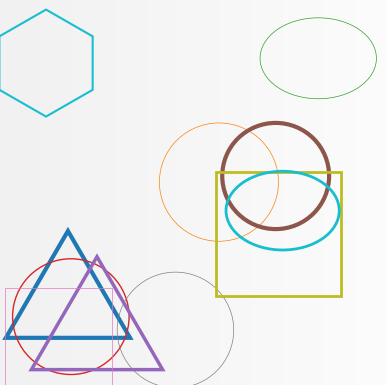[{"shape": "triangle", "thickness": 3, "radius": 0.93, "center": [0.175, 0.215]}, {"shape": "circle", "thickness": 0.5, "radius": 0.77, "center": [0.565, 0.527]}, {"shape": "oval", "thickness": 0.5, "radius": 0.75, "center": [0.821, 0.849]}, {"shape": "circle", "thickness": 1, "radius": 0.75, "center": [0.183, 0.178]}, {"shape": "triangle", "thickness": 2.5, "radius": 0.98, "center": [0.25, 0.138]}, {"shape": "circle", "thickness": 3, "radius": 0.69, "center": [0.711, 0.543]}, {"shape": "square", "thickness": 0.5, "radius": 0.69, "center": [0.152, 0.112]}, {"shape": "circle", "thickness": 0.5, "radius": 0.75, "center": [0.453, 0.143]}, {"shape": "square", "thickness": 2, "radius": 0.81, "center": [0.719, 0.392]}, {"shape": "hexagon", "thickness": 1.5, "radius": 0.69, "center": [0.119, 0.836]}, {"shape": "oval", "thickness": 2, "radius": 0.73, "center": [0.729, 0.453]}]